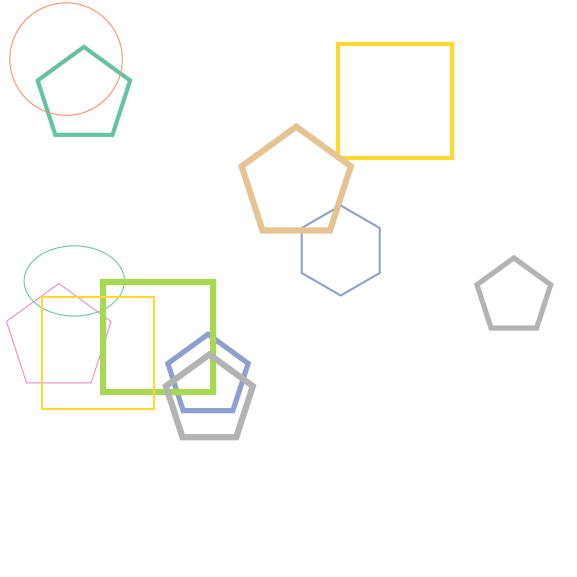[{"shape": "oval", "thickness": 0.5, "radius": 0.43, "center": [0.129, 0.513]}, {"shape": "pentagon", "thickness": 2, "radius": 0.42, "center": [0.145, 0.834]}, {"shape": "circle", "thickness": 0.5, "radius": 0.49, "center": [0.114, 0.897]}, {"shape": "hexagon", "thickness": 1, "radius": 0.39, "center": [0.59, 0.565]}, {"shape": "pentagon", "thickness": 2.5, "radius": 0.37, "center": [0.36, 0.347]}, {"shape": "pentagon", "thickness": 0.5, "radius": 0.48, "center": [0.102, 0.413]}, {"shape": "square", "thickness": 3, "radius": 0.48, "center": [0.274, 0.416]}, {"shape": "square", "thickness": 2, "radius": 0.49, "center": [0.684, 0.824]}, {"shape": "square", "thickness": 1, "radius": 0.49, "center": [0.17, 0.387]}, {"shape": "pentagon", "thickness": 3, "radius": 0.5, "center": [0.513, 0.68]}, {"shape": "pentagon", "thickness": 2.5, "radius": 0.34, "center": [0.89, 0.485]}, {"shape": "pentagon", "thickness": 3, "radius": 0.4, "center": [0.363, 0.306]}]